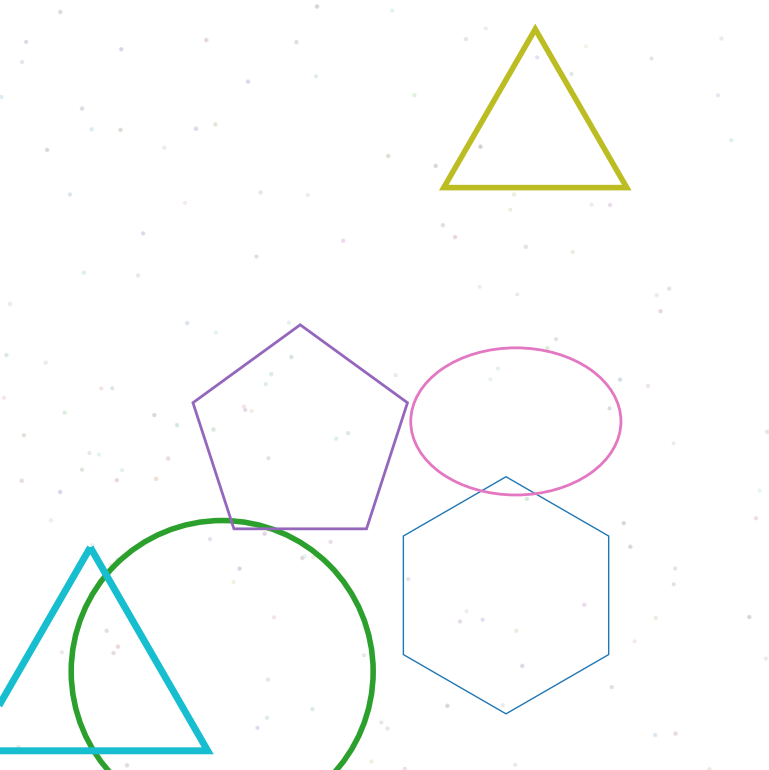[{"shape": "hexagon", "thickness": 0.5, "radius": 0.77, "center": [0.657, 0.227]}, {"shape": "circle", "thickness": 2, "radius": 0.98, "center": [0.289, 0.128]}, {"shape": "pentagon", "thickness": 1, "radius": 0.73, "center": [0.39, 0.432]}, {"shape": "oval", "thickness": 1, "radius": 0.68, "center": [0.67, 0.453]}, {"shape": "triangle", "thickness": 2, "radius": 0.69, "center": [0.695, 0.825]}, {"shape": "triangle", "thickness": 2.5, "radius": 0.88, "center": [0.117, 0.113]}]